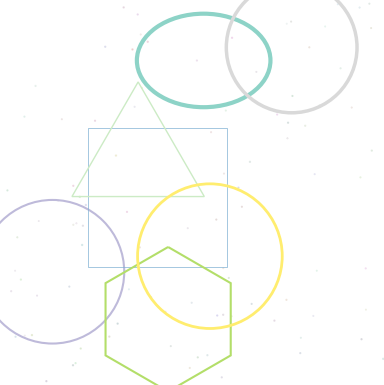[{"shape": "oval", "thickness": 3, "radius": 0.87, "center": [0.529, 0.843]}, {"shape": "circle", "thickness": 1.5, "radius": 0.93, "center": [0.136, 0.294]}, {"shape": "square", "thickness": 0.5, "radius": 0.91, "center": [0.409, 0.487]}, {"shape": "hexagon", "thickness": 1.5, "radius": 0.94, "center": [0.437, 0.171]}, {"shape": "circle", "thickness": 2.5, "radius": 0.85, "center": [0.758, 0.877]}, {"shape": "triangle", "thickness": 1, "radius": 0.99, "center": [0.359, 0.589]}, {"shape": "circle", "thickness": 2, "radius": 0.94, "center": [0.545, 0.335]}]